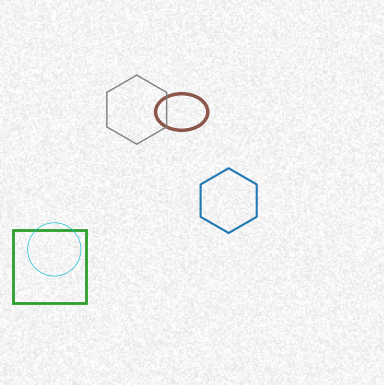[{"shape": "hexagon", "thickness": 1.5, "radius": 0.42, "center": [0.594, 0.479]}, {"shape": "square", "thickness": 2, "radius": 0.48, "center": [0.129, 0.308]}, {"shape": "oval", "thickness": 2.5, "radius": 0.34, "center": [0.472, 0.709]}, {"shape": "hexagon", "thickness": 1, "radius": 0.45, "center": [0.355, 0.715]}, {"shape": "circle", "thickness": 0.5, "radius": 0.35, "center": [0.141, 0.352]}]